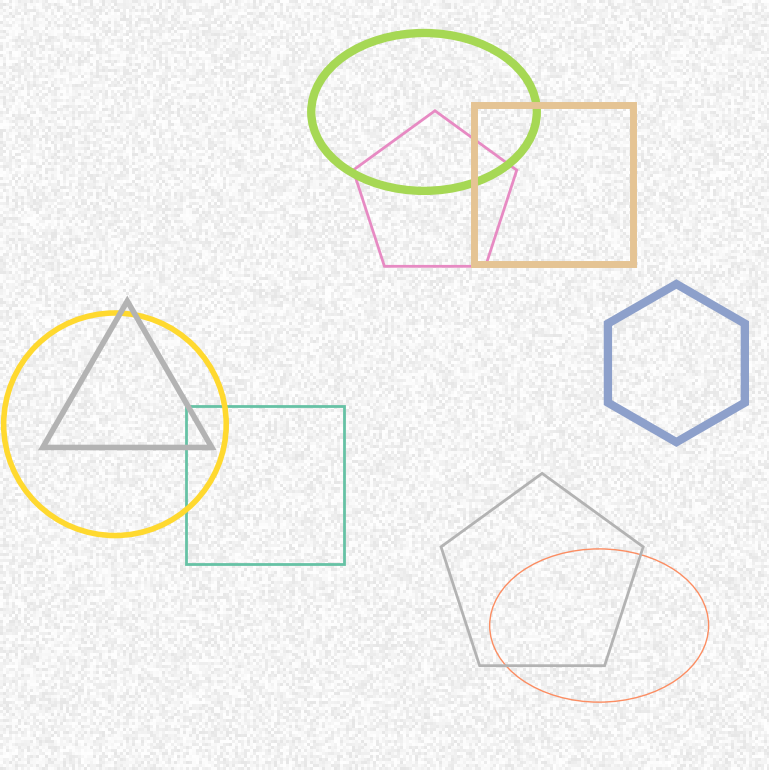[{"shape": "square", "thickness": 1, "radius": 0.51, "center": [0.344, 0.37]}, {"shape": "oval", "thickness": 0.5, "radius": 0.71, "center": [0.778, 0.188]}, {"shape": "hexagon", "thickness": 3, "radius": 0.51, "center": [0.878, 0.528]}, {"shape": "pentagon", "thickness": 1, "radius": 0.56, "center": [0.565, 0.744]}, {"shape": "oval", "thickness": 3, "radius": 0.73, "center": [0.551, 0.855]}, {"shape": "circle", "thickness": 2, "radius": 0.72, "center": [0.149, 0.449]}, {"shape": "square", "thickness": 2.5, "radius": 0.52, "center": [0.719, 0.76]}, {"shape": "pentagon", "thickness": 1, "radius": 0.69, "center": [0.704, 0.247]}, {"shape": "triangle", "thickness": 2, "radius": 0.63, "center": [0.165, 0.482]}]